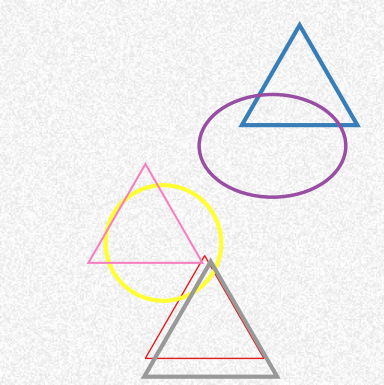[{"shape": "triangle", "thickness": 1, "radius": 0.89, "center": [0.532, 0.158]}, {"shape": "triangle", "thickness": 3, "radius": 0.87, "center": [0.778, 0.762]}, {"shape": "oval", "thickness": 2.5, "radius": 0.95, "center": [0.708, 0.621]}, {"shape": "circle", "thickness": 3, "radius": 0.75, "center": [0.424, 0.369]}, {"shape": "triangle", "thickness": 1.5, "radius": 0.86, "center": [0.378, 0.403]}, {"shape": "triangle", "thickness": 3, "radius": 1.0, "center": [0.547, 0.121]}]